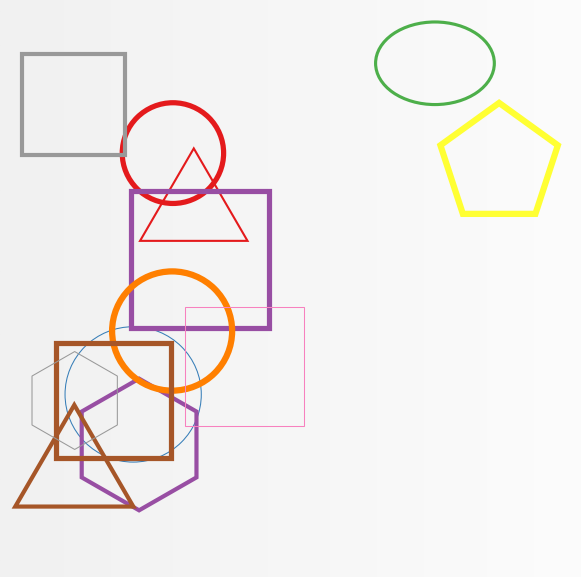[{"shape": "triangle", "thickness": 1, "radius": 0.53, "center": [0.333, 0.635]}, {"shape": "circle", "thickness": 2.5, "radius": 0.44, "center": [0.298, 0.734]}, {"shape": "circle", "thickness": 0.5, "radius": 0.59, "center": [0.229, 0.316]}, {"shape": "oval", "thickness": 1.5, "radius": 0.51, "center": [0.748, 0.89]}, {"shape": "hexagon", "thickness": 2, "radius": 0.57, "center": [0.239, 0.229]}, {"shape": "square", "thickness": 2.5, "radius": 0.59, "center": [0.344, 0.55]}, {"shape": "circle", "thickness": 3, "radius": 0.52, "center": [0.296, 0.426]}, {"shape": "pentagon", "thickness": 3, "radius": 0.53, "center": [0.859, 0.715]}, {"shape": "triangle", "thickness": 2, "radius": 0.59, "center": [0.128, 0.181]}, {"shape": "square", "thickness": 2.5, "radius": 0.5, "center": [0.196, 0.305]}, {"shape": "square", "thickness": 0.5, "radius": 0.51, "center": [0.42, 0.365]}, {"shape": "hexagon", "thickness": 0.5, "radius": 0.42, "center": [0.128, 0.306]}, {"shape": "square", "thickness": 2, "radius": 0.44, "center": [0.126, 0.819]}]